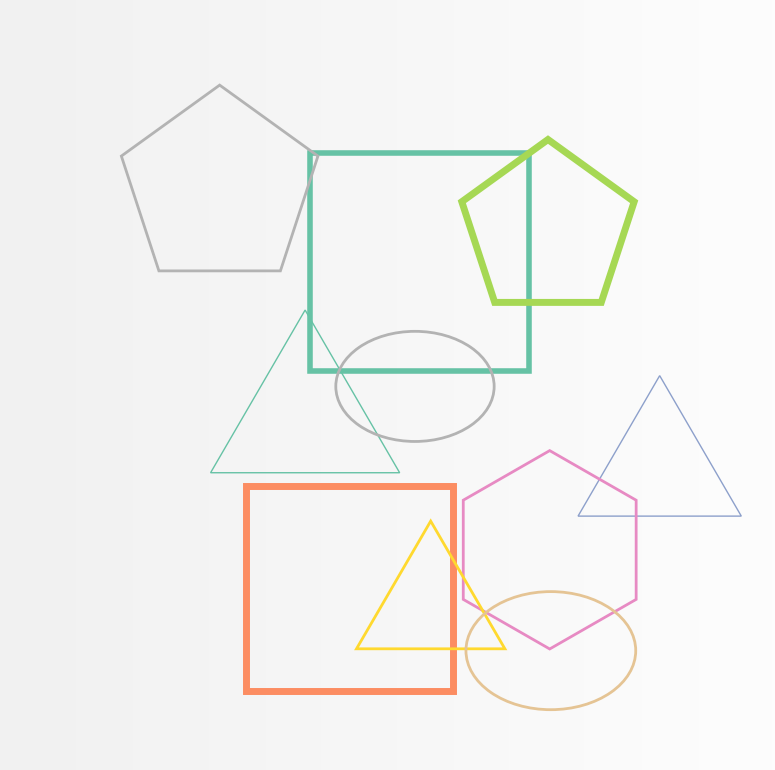[{"shape": "square", "thickness": 2, "radius": 0.71, "center": [0.541, 0.66]}, {"shape": "triangle", "thickness": 0.5, "radius": 0.7, "center": [0.394, 0.456]}, {"shape": "square", "thickness": 2.5, "radius": 0.67, "center": [0.451, 0.236]}, {"shape": "triangle", "thickness": 0.5, "radius": 0.61, "center": [0.851, 0.391]}, {"shape": "hexagon", "thickness": 1, "radius": 0.64, "center": [0.709, 0.286]}, {"shape": "pentagon", "thickness": 2.5, "radius": 0.58, "center": [0.707, 0.702]}, {"shape": "triangle", "thickness": 1, "radius": 0.55, "center": [0.556, 0.213]}, {"shape": "oval", "thickness": 1, "radius": 0.55, "center": [0.711, 0.155]}, {"shape": "pentagon", "thickness": 1, "radius": 0.67, "center": [0.283, 0.756]}, {"shape": "oval", "thickness": 1, "radius": 0.51, "center": [0.535, 0.498]}]